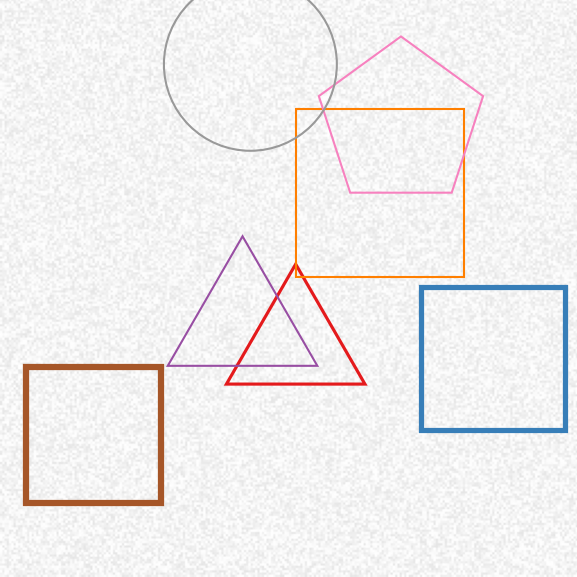[{"shape": "triangle", "thickness": 1.5, "radius": 0.69, "center": [0.512, 0.403]}, {"shape": "square", "thickness": 2.5, "radius": 0.62, "center": [0.854, 0.379]}, {"shape": "triangle", "thickness": 1, "radius": 0.75, "center": [0.42, 0.44]}, {"shape": "square", "thickness": 1, "radius": 0.73, "center": [0.658, 0.664]}, {"shape": "square", "thickness": 3, "radius": 0.59, "center": [0.162, 0.246]}, {"shape": "pentagon", "thickness": 1, "radius": 0.75, "center": [0.694, 0.786]}, {"shape": "circle", "thickness": 1, "radius": 0.75, "center": [0.434, 0.888]}]